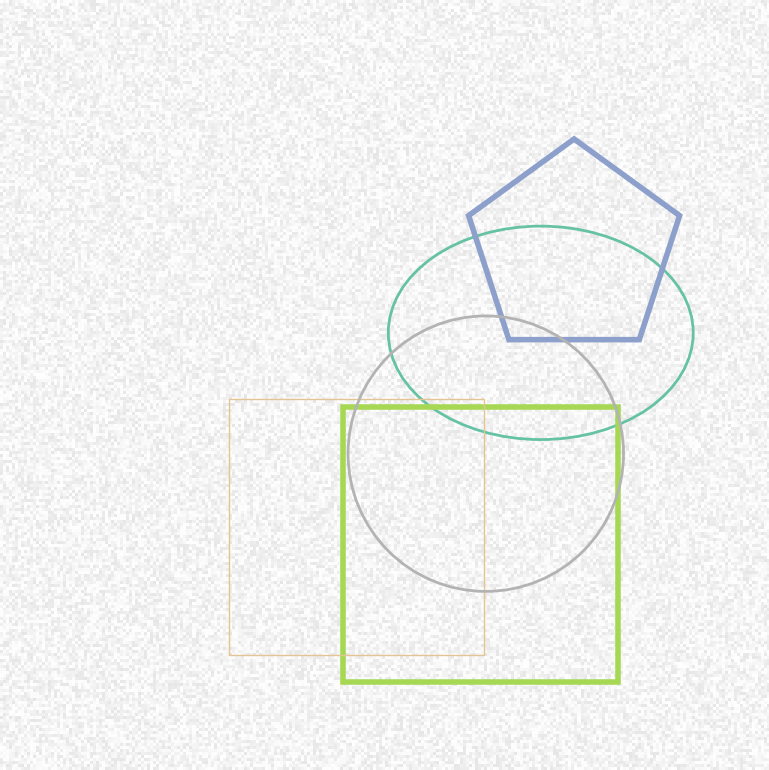[{"shape": "oval", "thickness": 1, "radius": 0.99, "center": [0.702, 0.568]}, {"shape": "pentagon", "thickness": 2, "radius": 0.72, "center": [0.746, 0.675]}, {"shape": "square", "thickness": 2, "radius": 0.89, "center": [0.624, 0.293]}, {"shape": "square", "thickness": 0.5, "radius": 0.83, "center": [0.463, 0.316]}, {"shape": "circle", "thickness": 1, "radius": 0.89, "center": [0.631, 0.411]}]